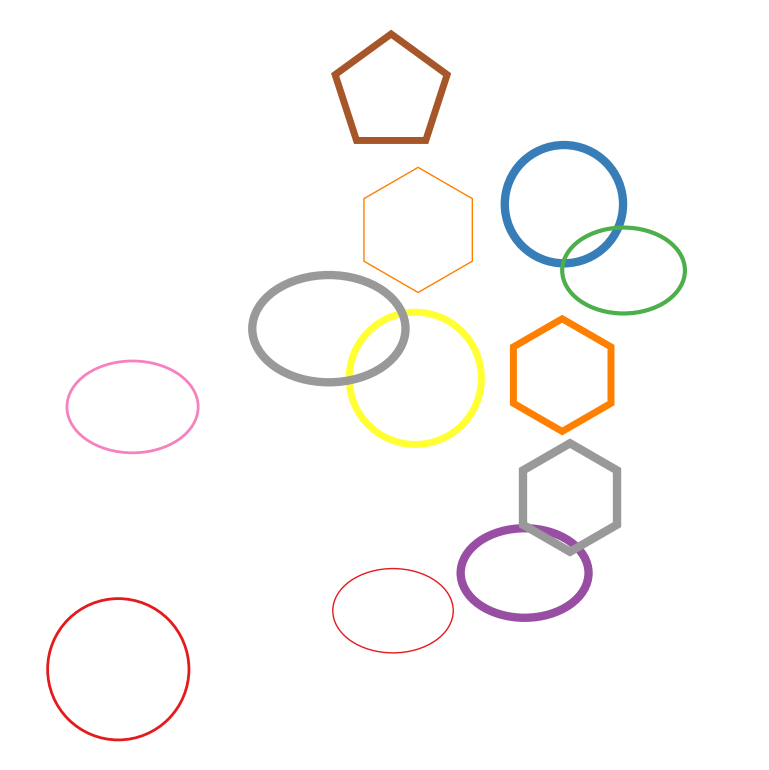[{"shape": "oval", "thickness": 0.5, "radius": 0.39, "center": [0.51, 0.207]}, {"shape": "circle", "thickness": 1, "radius": 0.46, "center": [0.154, 0.131]}, {"shape": "circle", "thickness": 3, "radius": 0.38, "center": [0.732, 0.735]}, {"shape": "oval", "thickness": 1.5, "radius": 0.4, "center": [0.81, 0.649]}, {"shape": "oval", "thickness": 3, "radius": 0.42, "center": [0.681, 0.256]}, {"shape": "hexagon", "thickness": 0.5, "radius": 0.41, "center": [0.543, 0.701]}, {"shape": "hexagon", "thickness": 2.5, "radius": 0.37, "center": [0.73, 0.513]}, {"shape": "circle", "thickness": 2.5, "radius": 0.43, "center": [0.539, 0.509]}, {"shape": "pentagon", "thickness": 2.5, "radius": 0.38, "center": [0.508, 0.879]}, {"shape": "oval", "thickness": 1, "radius": 0.43, "center": [0.172, 0.472]}, {"shape": "hexagon", "thickness": 3, "radius": 0.35, "center": [0.74, 0.354]}, {"shape": "oval", "thickness": 3, "radius": 0.5, "center": [0.427, 0.573]}]